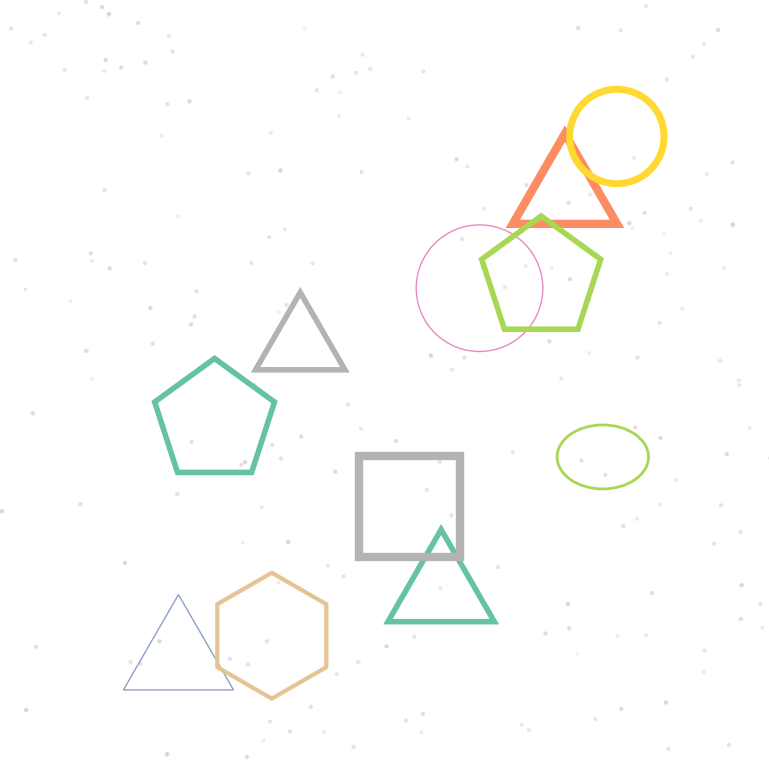[{"shape": "pentagon", "thickness": 2, "radius": 0.41, "center": [0.279, 0.453]}, {"shape": "triangle", "thickness": 2, "radius": 0.4, "center": [0.573, 0.233]}, {"shape": "triangle", "thickness": 3, "radius": 0.39, "center": [0.734, 0.748]}, {"shape": "triangle", "thickness": 0.5, "radius": 0.41, "center": [0.232, 0.145]}, {"shape": "circle", "thickness": 0.5, "radius": 0.41, "center": [0.623, 0.626]}, {"shape": "oval", "thickness": 1, "radius": 0.3, "center": [0.783, 0.407]}, {"shape": "pentagon", "thickness": 2, "radius": 0.41, "center": [0.703, 0.638]}, {"shape": "circle", "thickness": 2.5, "radius": 0.31, "center": [0.801, 0.823]}, {"shape": "hexagon", "thickness": 1.5, "radius": 0.41, "center": [0.353, 0.174]}, {"shape": "square", "thickness": 3, "radius": 0.33, "center": [0.532, 0.342]}, {"shape": "triangle", "thickness": 2, "radius": 0.34, "center": [0.39, 0.553]}]